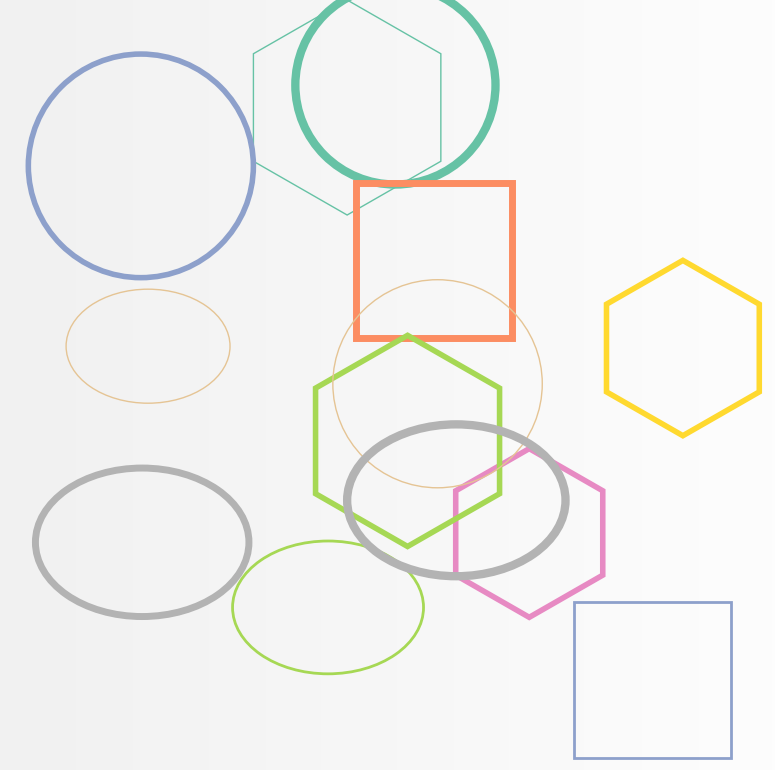[{"shape": "circle", "thickness": 3, "radius": 0.65, "center": [0.51, 0.89]}, {"shape": "hexagon", "thickness": 0.5, "radius": 0.7, "center": [0.448, 0.86]}, {"shape": "square", "thickness": 2.5, "radius": 0.5, "center": [0.56, 0.662]}, {"shape": "square", "thickness": 1, "radius": 0.51, "center": [0.842, 0.117]}, {"shape": "circle", "thickness": 2, "radius": 0.73, "center": [0.182, 0.785]}, {"shape": "hexagon", "thickness": 2, "radius": 0.55, "center": [0.683, 0.308]}, {"shape": "hexagon", "thickness": 2, "radius": 0.69, "center": [0.526, 0.427]}, {"shape": "oval", "thickness": 1, "radius": 0.62, "center": [0.423, 0.211]}, {"shape": "hexagon", "thickness": 2, "radius": 0.57, "center": [0.881, 0.548]}, {"shape": "circle", "thickness": 0.5, "radius": 0.68, "center": [0.565, 0.502]}, {"shape": "oval", "thickness": 0.5, "radius": 0.53, "center": [0.191, 0.55]}, {"shape": "oval", "thickness": 3, "radius": 0.7, "center": [0.589, 0.35]}, {"shape": "oval", "thickness": 2.5, "radius": 0.69, "center": [0.183, 0.296]}]